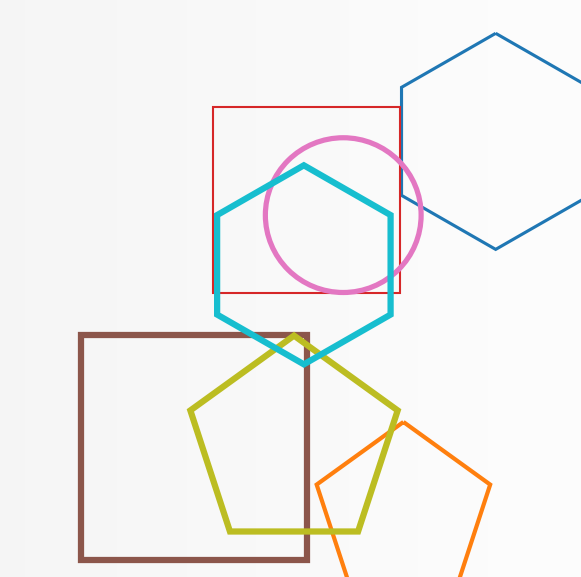[{"shape": "hexagon", "thickness": 1.5, "radius": 0.94, "center": [0.853, 0.754]}, {"shape": "pentagon", "thickness": 2, "radius": 0.78, "center": [0.694, 0.112]}, {"shape": "square", "thickness": 1, "radius": 0.81, "center": [0.527, 0.653]}, {"shape": "square", "thickness": 3, "radius": 0.97, "center": [0.334, 0.224]}, {"shape": "circle", "thickness": 2.5, "radius": 0.67, "center": [0.591, 0.627]}, {"shape": "pentagon", "thickness": 3, "radius": 0.94, "center": [0.506, 0.23]}, {"shape": "hexagon", "thickness": 3, "radius": 0.86, "center": [0.523, 0.541]}]